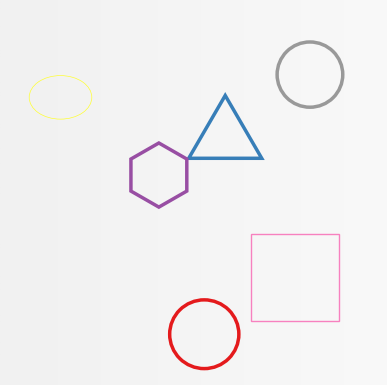[{"shape": "circle", "thickness": 2.5, "radius": 0.45, "center": [0.527, 0.132]}, {"shape": "triangle", "thickness": 2.5, "radius": 0.54, "center": [0.581, 0.643]}, {"shape": "hexagon", "thickness": 2.5, "radius": 0.42, "center": [0.41, 0.545]}, {"shape": "oval", "thickness": 0.5, "radius": 0.4, "center": [0.156, 0.747]}, {"shape": "square", "thickness": 1, "radius": 0.57, "center": [0.762, 0.279]}, {"shape": "circle", "thickness": 2.5, "radius": 0.42, "center": [0.8, 0.806]}]